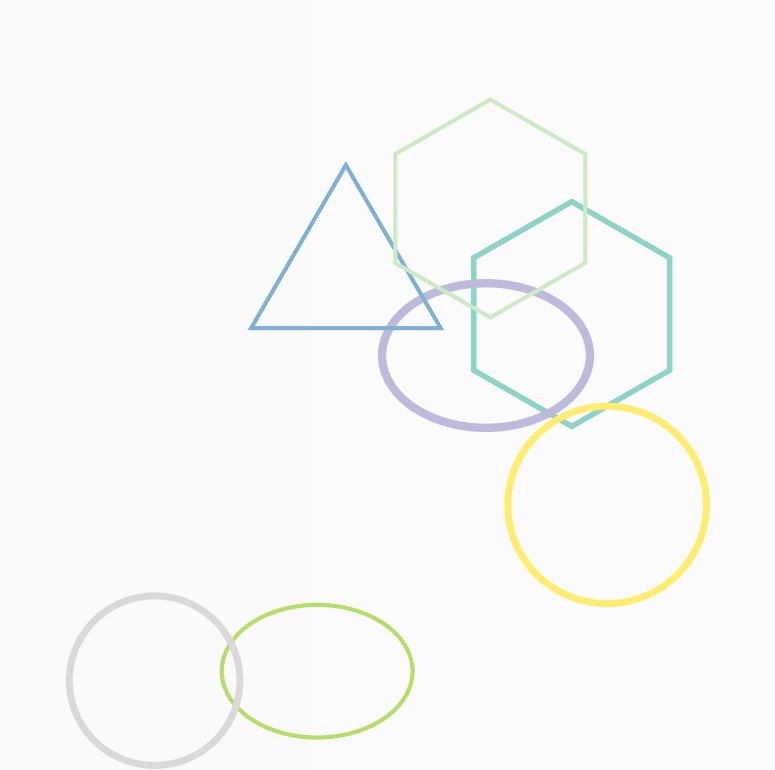[{"shape": "hexagon", "thickness": 2, "radius": 0.73, "center": [0.738, 0.592]}, {"shape": "oval", "thickness": 3, "radius": 0.67, "center": [0.627, 0.538]}, {"shape": "triangle", "thickness": 1.5, "radius": 0.71, "center": [0.446, 0.644]}, {"shape": "oval", "thickness": 1.5, "radius": 0.62, "center": [0.409, 0.128]}, {"shape": "circle", "thickness": 2.5, "radius": 0.55, "center": [0.2, 0.116]}, {"shape": "hexagon", "thickness": 1.5, "radius": 0.71, "center": [0.633, 0.729]}, {"shape": "circle", "thickness": 2.5, "radius": 0.64, "center": [0.783, 0.344]}]